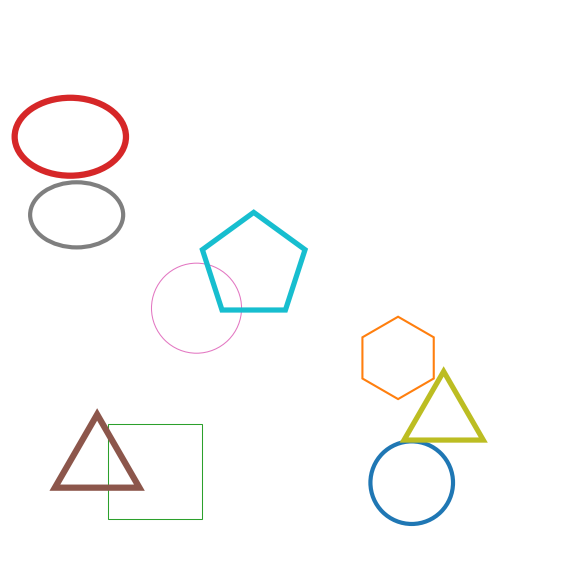[{"shape": "circle", "thickness": 2, "radius": 0.36, "center": [0.713, 0.163]}, {"shape": "hexagon", "thickness": 1, "radius": 0.36, "center": [0.689, 0.379]}, {"shape": "square", "thickness": 0.5, "radius": 0.41, "center": [0.268, 0.183]}, {"shape": "oval", "thickness": 3, "radius": 0.48, "center": [0.122, 0.762]}, {"shape": "triangle", "thickness": 3, "radius": 0.42, "center": [0.168, 0.197]}, {"shape": "circle", "thickness": 0.5, "radius": 0.39, "center": [0.34, 0.465]}, {"shape": "oval", "thickness": 2, "radius": 0.4, "center": [0.133, 0.627]}, {"shape": "triangle", "thickness": 2.5, "radius": 0.4, "center": [0.768, 0.277]}, {"shape": "pentagon", "thickness": 2.5, "radius": 0.47, "center": [0.439, 0.538]}]